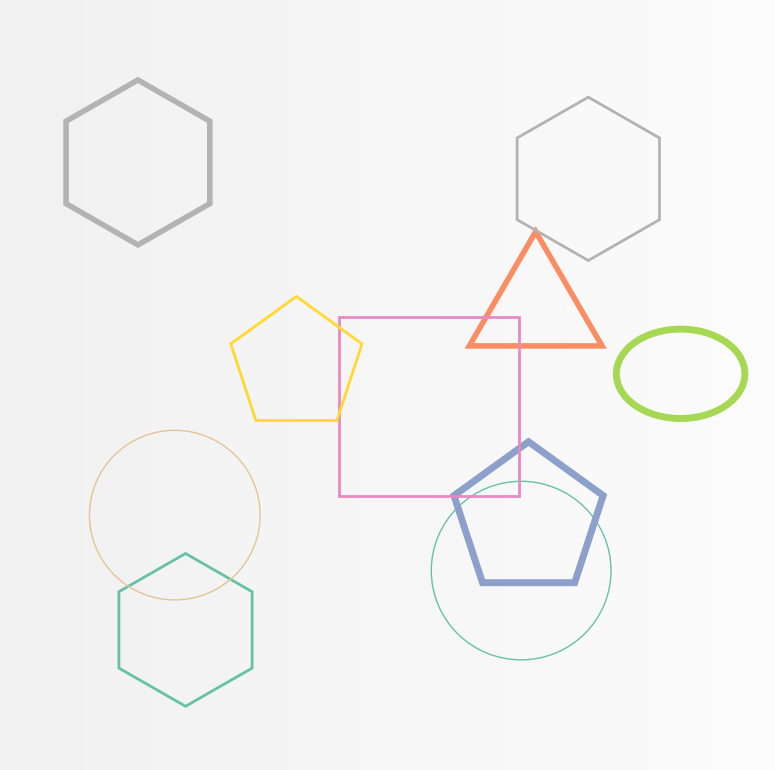[{"shape": "hexagon", "thickness": 1, "radius": 0.5, "center": [0.239, 0.182]}, {"shape": "circle", "thickness": 0.5, "radius": 0.58, "center": [0.672, 0.259]}, {"shape": "triangle", "thickness": 2, "radius": 0.49, "center": [0.691, 0.6]}, {"shape": "pentagon", "thickness": 2.5, "radius": 0.51, "center": [0.682, 0.325]}, {"shape": "square", "thickness": 1, "radius": 0.58, "center": [0.553, 0.472]}, {"shape": "oval", "thickness": 2.5, "radius": 0.41, "center": [0.878, 0.515]}, {"shape": "pentagon", "thickness": 1, "radius": 0.45, "center": [0.382, 0.526]}, {"shape": "circle", "thickness": 0.5, "radius": 0.55, "center": [0.226, 0.331]}, {"shape": "hexagon", "thickness": 1, "radius": 0.53, "center": [0.759, 0.768]}, {"shape": "hexagon", "thickness": 2, "radius": 0.54, "center": [0.178, 0.789]}]